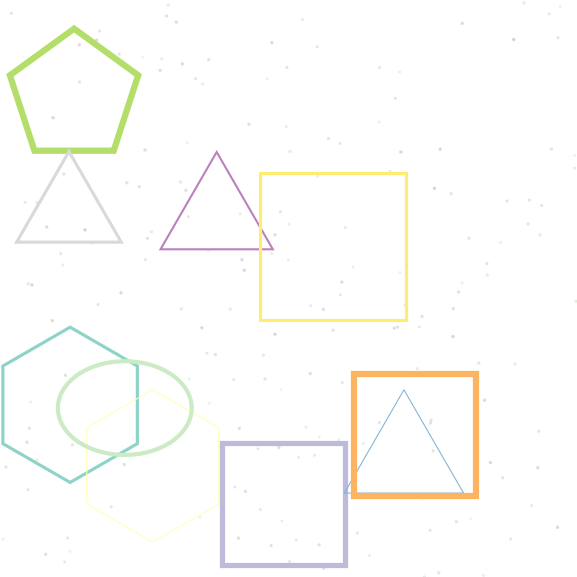[{"shape": "hexagon", "thickness": 1.5, "radius": 0.67, "center": [0.121, 0.298]}, {"shape": "hexagon", "thickness": 0.5, "radius": 0.66, "center": [0.265, 0.192]}, {"shape": "square", "thickness": 2.5, "radius": 0.53, "center": [0.491, 0.127]}, {"shape": "triangle", "thickness": 0.5, "radius": 0.6, "center": [0.699, 0.205]}, {"shape": "square", "thickness": 3, "radius": 0.53, "center": [0.719, 0.246]}, {"shape": "pentagon", "thickness": 3, "radius": 0.58, "center": [0.128, 0.833]}, {"shape": "triangle", "thickness": 1.5, "radius": 0.52, "center": [0.119, 0.632]}, {"shape": "triangle", "thickness": 1, "radius": 0.56, "center": [0.375, 0.624]}, {"shape": "oval", "thickness": 2, "radius": 0.58, "center": [0.216, 0.292]}, {"shape": "square", "thickness": 1.5, "radius": 0.63, "center": [0.577, 0.572]}]